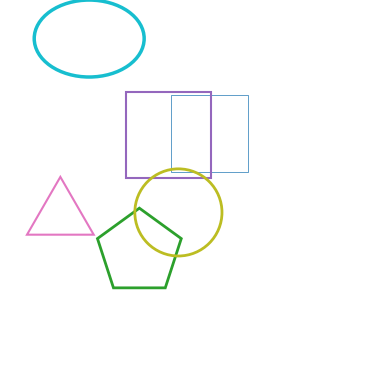[{"shape": "square", "thickness": 0.5, "radius": 0.5, "center": [0.544, 0.653]}, {"shape": "pentagon", "thickness": 2, "radius": 0.57, "center": [0.362, 0.345]}, {"shape": "square", "thickness": 1.5, "radius": 0.55, "center": [0.437, 0.649]}, {"shape": "triangle", "thickness": 1.5, "radius": 0.5, "center": [0.157, 0.44]}, {"shape": "circle", "thickness": 2, "radius": 0.57, "center": [0.463, 0.448]}, {"shape": "oval", "thickness": 2.5, "radius": 0.71, "center": [0.232, 0.9]}]